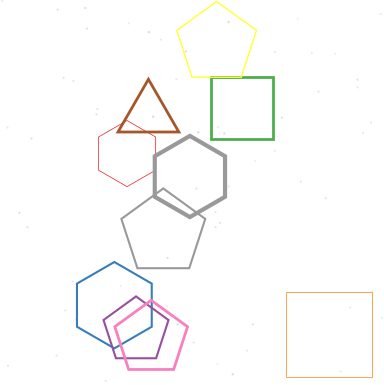[{"shape": "hexagon", "thickness": 0.5, "radius": 0.43, "center": [0.33, 0.601]}, {"shape": "hexagon", "thickness": 1.5, "radius": 0.56, "center": [0.297, 0.207]}, {"shape": "square", "thickness": 2, "radius": 0.4, "center": [0.628, 0.719]}, {"shape": "pentagon", "thickness": 1.5, "radius": 0.44, "center": [0.353, 0.141]}, {"shape": "square", "thickness": 0.5, "radius": 0.56, "center": [0.856, 0.131]}, {"shape": "pentagon", "thickness": 1, "radius": 0.54, "center": [0.563, 0.887]}, {"shape": "triangle", "thickness": 2, "radius": 0.46, "center": [0.386, 0.703]}, {"shape": "pentagon", "thickness": 2, "radius": 0.5, "center": [0.393, 0.121]}, {"shape": "hexagon", "thickness": 3, "radius": 0.53, "center": [0.493, 0.542]}, {"shape": "pentagon", "thickness": 1.5, "radius": 0.57, "center": [0.424, 0.396]}]